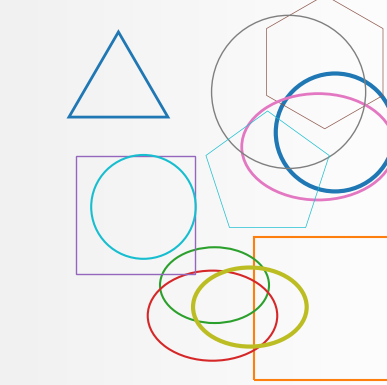[{"shape": "circle", "thickness": 3, "radius": 0.77, "center": [0.865, 0.656]}, {"shape": "triangle", "thickness": 2, "radius": 0.74, "center": [0.306, 0.77]}, {"shape": "square", "thickness": 1.5, "radius": 0.93, "center": [0.842, 0.199]}, {"shape": "oval", "thickness": 1.5, "radius": 0.7, "center": [0.554, 0.259]}, {"shape": "oval", "thickness": 1.5, "radius": 0.84, "center": [0.548, 0.18]}, {"shape": "square", "thickness": 1, "radius": 0.77, "center": [0.35, 0.441]}, {"shape": "hexagon", "thickness": 0.5, "radius": 0.87, "center": [0.838, 0.839]}, {"shape": "oval", "thickness": 2, "radius": 0.99, "center": [0.821, 0.619]}, {"shape": "circle", "thickness": 1, "radius": 0.99, "center": [0.745, 0.761]}, {"shape": "oval", "thickness": 3, "radius": 0.73, "center": [0.645, 0.202]}, {"shape": "pentagon", "thickness": 0.5, "radius": 0.84, "center": [0.691, 0.544]}, {"shape": "circle", "thickness": 1.5, "radius": 0.67, "center": [0.37, 0.463]}]